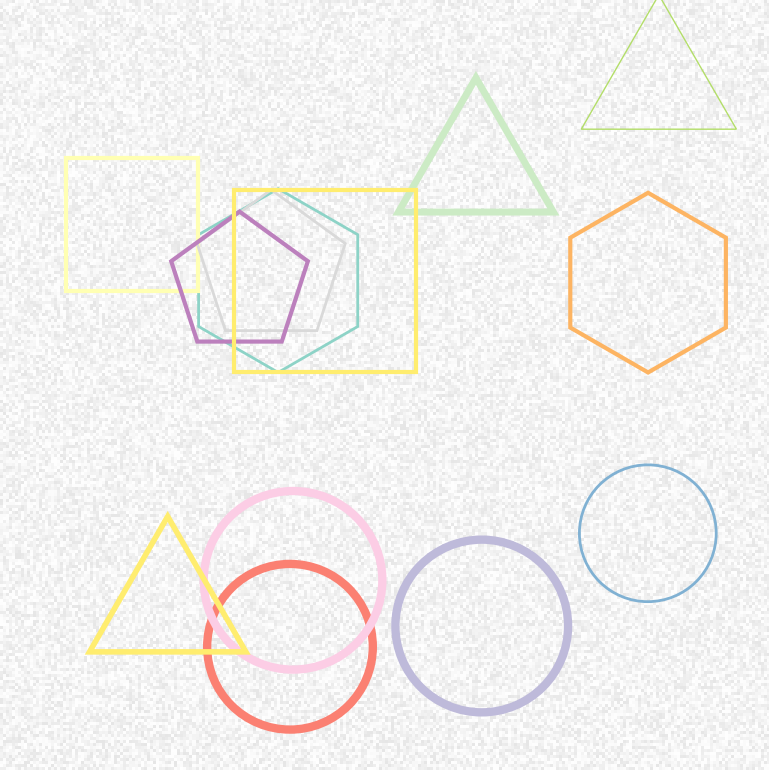[{"shape": "hexagon", "thickness": 1, "radius": 0.6, "center": [0.361, 0.636]}, {"shape": "square", "thickness": 1.5, "radius": 0.43, "center": [0.171, 0.708]}, {"shape": "circle", "thickness": 3, "radius": 0.56, "center": [0.626, 0.187]}, {"shape": "circle", "thickness": 3, "radius": 0.54, "center": [0.377, 0.16]}, {"shape": "circle", "thickness": 1, "radius": 0.44, "center": [0.841, 0.307]}, {"shape": "hexagon", "thickness": 1.5, "radius": 0.58, "center": [0.842, 0.633]}, {"shape": "triangle", "thickness": 0.5, "radius": 0.58, "center": [0.856, 0.89]}, {"shape": "circle", "thickness": 3, "radius": 0.58, "center": [0.381, 0.246]}, {"shape": "pentagon", "thickness": 1, "radius": 0.51, "center": [0.352, 0.652]}, {"shape": "pentagon", "thickness": 1.5, "radius": 0.47, "center": [0.311, 0.632]}, {"shape": "triangle", "thickness": 2.5, "radius": 0.58, "center": [0.618, 0.783]}, {"shape": "square", "thickness": 1.5, "radius": 0.59, "center": [0.422, 0.635]}, {"shape": "triangle", "thickness": 2, "radius": 0.59, "center": [0.218, 0.212]}]